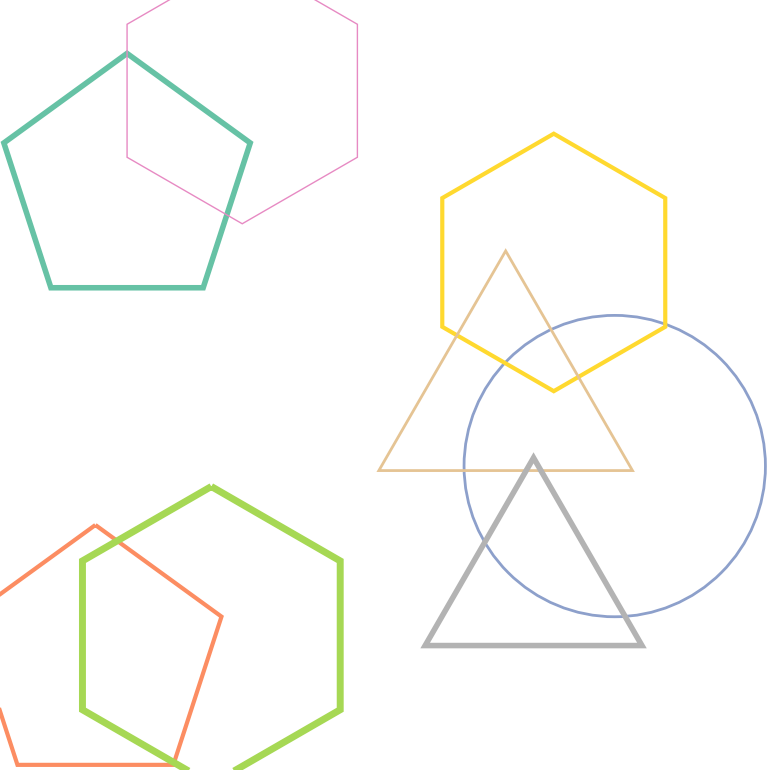[{"shape": "pentagon", "thickness": 2, "radius": 0.84, "center": [0.165, 0.762]}, {"shape": "pentagon", "thickness": 1.5, "radius": 0.86, "center": [0.124, 0.146]}, {"shape": "circle", "thickness": 1, "radius": 0.98, "center": [0.798, 0.395]}, {"shape": "hexagon", "thickness": 0.5, "radius": 0.86, "center": [0.315, 0.882]}, {"shape": "hexagon", "thickness": 2.5, "radius": 0.97, "center": [0.274, 0.175]}, {"shape": "hexagon", "thickness": 1.5, "radius": 0.84, "center": [0.719, 0.659]}, {"shape": "triangle", "thickness": 1, "radius": 0.95, "center": [0.657, 0.484]}, {"shape": "triangle", "thickness": 2, "radius": 0.81, "center": [0.693, 0.243]}]